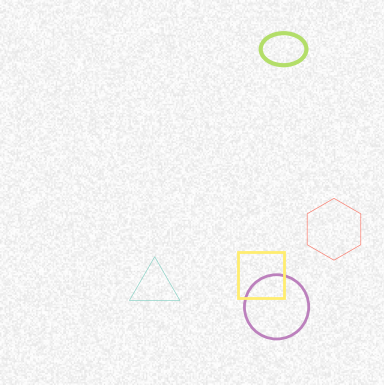[{"shape": "triangle", "thickness": 0.5, "radius": 0.38, "center": [0.402, 0.257]}, {"shape": "hexagon", "thickness": 0.5, "radius": 0.4, "center": [0.867, 0.404]}, {"shape": "oval", "thickness": 3, "radius": 0.3, "center": [0.737, 0.872]}, {"shape": "circle", "thickness": 2, "radius": 0.42, "center": [0.718, 0.203]}, {"shape": "square", "thickness": 2, "radius": 0.3, "center": [0.679, 0.285]}]